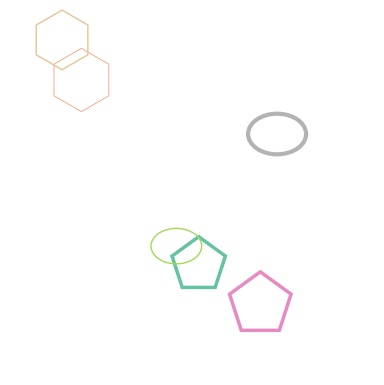[{"shape": "pentagon", "thickness": 2.5, "radius": 0.36, "center": [0.516, 0.312]}, {"shape": "hexagon", "thickness": 0.5, "radius": 0.41, "center": [0.211, 0.792]}, {"shape": "pentagon", "thickness": 2.5, "radius": 0.42, "center": [0.676, 0.21]}, {"shape": "oval", "thickness": 1, "radius": 0.33, "center": [0.458, 0.361]}, {"shape": "hexagon", "thickness": 1, "radius": 0.39, "center": [0.161, 0.896]}, {"shape": "oval", "thickness": 3, "radius": 0.38, "center": [0.72, 0.652]}]